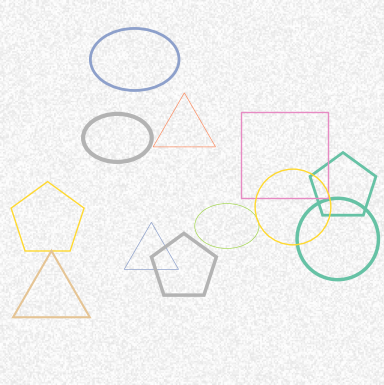[{"shape": "circle", "thickness": 2.5, "radius": 0.53, "center": [0.877, 0.379]}, {"shape": "pentagon", "thickness": 2, "radius": 0.45, "center": [0.891, 0.514]}, {"shape": "triangle", "thickness": 0.5, "radius": 0.47, "center": [0.479, 0.665]}, {"shape": "triangle", "thickness": 0.5, "radius": 0.41, "center": [0.393, 0.341]}, {"shape": "oval", "thickness": 2, "radius": 0.58, "center": [0.35, 0.846]}, {"shape": "square", "thickness": 1, "radius": 0.56, "center": [0.739, 0.598]}, {"shape": "oval", "thickness": 0.5, "radius": 0.42, "center": [0.589, 0.413]}, {"shape": "pentagon", "thickness": 1, "radius": 0.5, "center": [0.124, 0.429]}, {"shape": "circle", "thickness": 1, "radius": 0.49, "center": [0.761, 0.462]}, {"shape": "triangle", "thickness": 1.5, "radius": 0.58, "center": [0.134, 0.233]}, {"shape": "oval", "thickness": 3, "radius": 0.45, "center": [0.305, 0.642]}, {"shape": "pentagon", "thickness": 2.5, "radius": 0.44, "center": [0.478, 0.305]}]